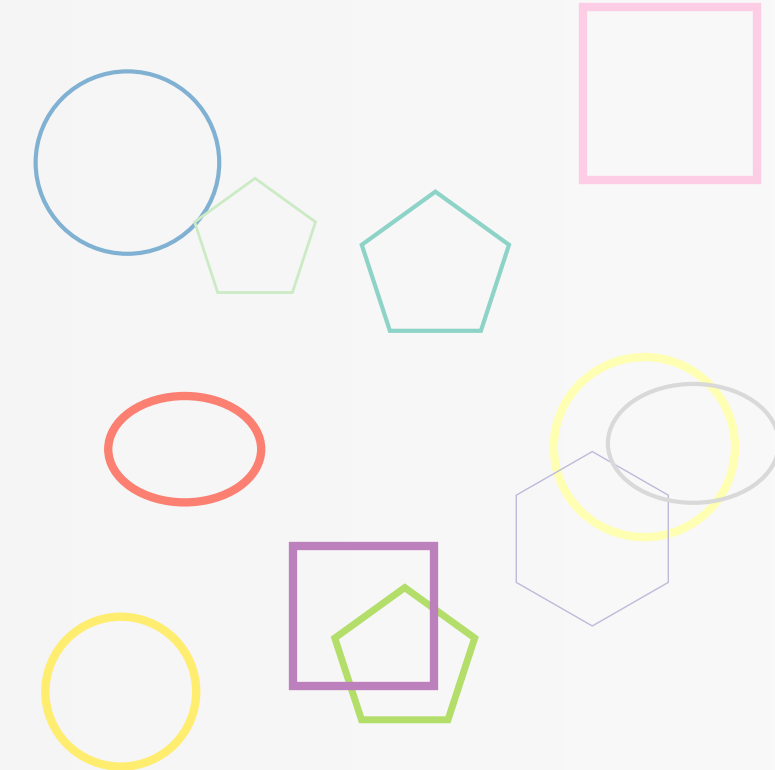[{"shape": "pentagon", "thickness": 1.5, "radius": 0.5, "center": [0.562, 0.651]}, {"shape": "circle", "thickness": 3, "radius": 0.58, "center": [0.832, 0.419]}, {"shape": "hexagon", "thickness": 0.5, "radius": 0.57, "center": [0.764, 0.3]}, {"shape": "oval", "thickness": 3, "radius": 0.49, "center": [0.238, 0.417]}, {"shape": "circle", "thickness": 1.5, "radius": 0.59, "center": [0.164, 0.789]}, {"shape": "pentagon", "thickness": 2.5, "radius": 0.47, "center": [0.522, 0.142]}, {"shape": "square", "thickness": 3, "radius": 0.56, "center": [0.865, 0.879]}, {"shape": "oval", "thickness": 1.5, "radius": 0.55, "center": [0.895, 0.424]}, {"shape": "square", "thickness": 3, "radius": 0.45, "center": [0.469, 0.2]}, {"shape": "pentagon", "thickness": 1, "radius": 0.41, "center": [0.329, 0.686]}, {"shape": "circle", "thickness": 3, "radius": 0.49, "center": [0.156, 0.102]}]